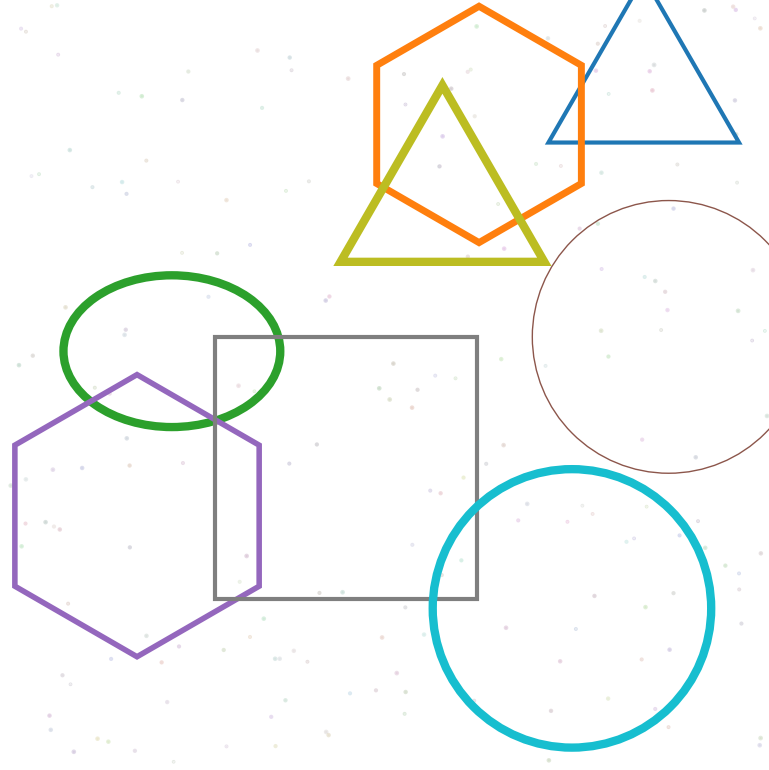[{"shape": "triangle", "thickness": 1.5, "radius": 0.71, "center": [0.836, 0.886]}, {"shape": "hexagon", "thickness": 2.5, "radius": 0.77, "center": [0.622, 0.838]}, {"shape": "oval", "thickness": 3, "radius": 0.7, "center": [0.223, 0.544]}, {"shape": "hexagon", "thickness": 2, "radius": 0.92, "center": [0.178, 0.33]}, {"shape": "circle", "thickness": 0.5, "radius": 0.89, "center": [0.868, 0.562]}, {"shape": "square", "thickness": 1.5, "radius": 0.85, "center": [0.449, 0.392]}, {"shape": "triangle", "thickness": 3, "radius": 0.76, "center": [0.575, 0.736]}, {"shape": "circle", "thickness": 3, "radius": 0.9, "center": [0.743, 0.21]}]